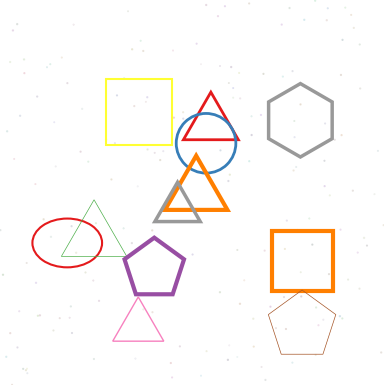[{"shape": "triangle", "thickness": 2, "radius": 0.41, "center": [0.548, 0.678]}, {"shape": "oval", "thickness": 1.5, "radius": 0.45, "center": [0.175, 0.369]}, {"shape": "circle", "thickness": 2, "radius": 0.39, "center": [0.535, 0.628]}, {"shape": "triangle", "thickness": 0.5, "radius": 0.49, "center": [0.244, 0.383]}, {"shape": "pentagon", "thickness": 3, "radius": 0.41, "center": [0.401, 0.301]}, {"shape": "triangle", "thickness": 3, "radius": 0.47, "center": [0.51, 0.502]}, {"shape": "square", "thickness": 3, "radius": 0.39, "center": [0.786, 0.322]}, {"shape": "square", "thickness": 1.5, "radius": 0.43, "center": [0.361, 0.709]}, {"shape": "pentagon", "thickness": 0.5, "radius": 0.46, "center": [0.785, 0.154]}, {"shape": "triangle", "thickness": 1, "radius": 0.38, "center": [0.359, 0.152]}, {"shape": "triangle", "thickness": 2.5, "radius": 0.34, "center": [0.461, 0.459]}, {"shape": "hexagon", "thickness": 2.5, "radius": 0.48, "center": [0.78, 0.688]}]